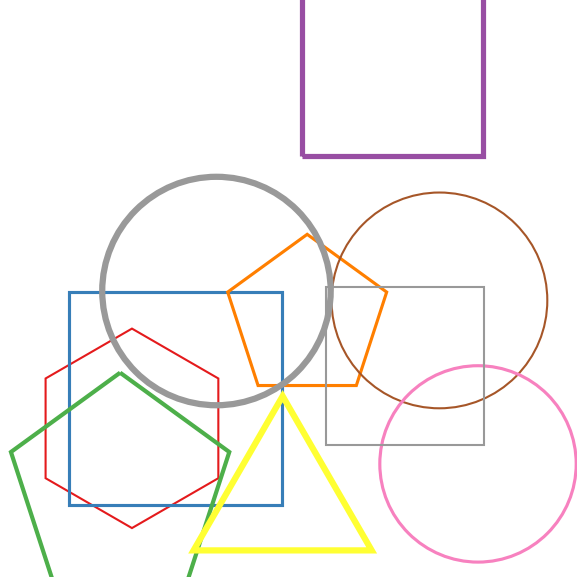[{"shape": "hexagon", "thickness": 1, "radius": 0.86, "center": [0.229, 0.257]}, {"shape": "square", "thickness": 1.5, "radius": 0.92, "center": [0.303, 0.309]}, {"shape": "pentagon", "thickness": 2, "radius": 0.99, "center": [0.208, 0.155]}, {"shape": "square", "thickness": 2.5, "radius": 0.78, "center": [0.679, 0.885]}, {"shape": "pentagon", "thickness": 1.5, "radius": 0.72, "center": [0.532, 0.449]}, {"shape": "triangle", "thickness": 3, "radius": 0.89, "center": [0.489, 0.135]}, {"shape": "circle", "thickness": 1, "radius": 0.93, "center": [0.761, 0.479]}, {"shape": "circle", "thickness": 1.5, "radius": 0.85, "center": [0.828, 0.196]}, {"shape": "circle", "thickness": 3, "radius": 0.99, "center": [0.375, 0.495]}, {"shape": "square", "thickness": 1, "radius": 0.69, "center": [0.702, 0.365]}]